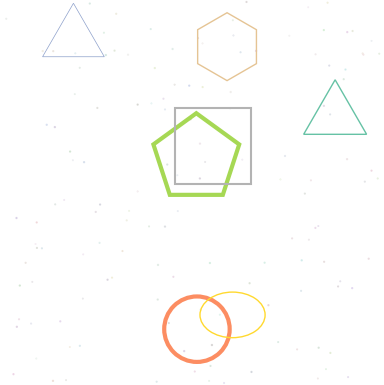[{"shape": "triangle", "thickness": 1, "radius": 0.47, "center": [0.87, 0.698]}, {"shape": "circle", "thickness": 3, "radius": 0.43, "center": [0.512, 0.145]}, {"shape": "triangle", "thickness": 0.5, "radius": 0.46, "center": [0.191, 0.899]}, {"shape": "pentagon", "thickness": 3, "radius": 0.59, "center": [0.51, 0.589]}, {"shape": "oval", "thickness": 1, "radius": 0.42, "center": [0.604, 0.182]}, {"shape": "hexagon", "thickness": 1, "radius": 0.44, "center": [0.59, 0.879]}, {"shape": "square", "thickness": 1.5, "radius": 0.49, "center": [0.553, 0.621]}]